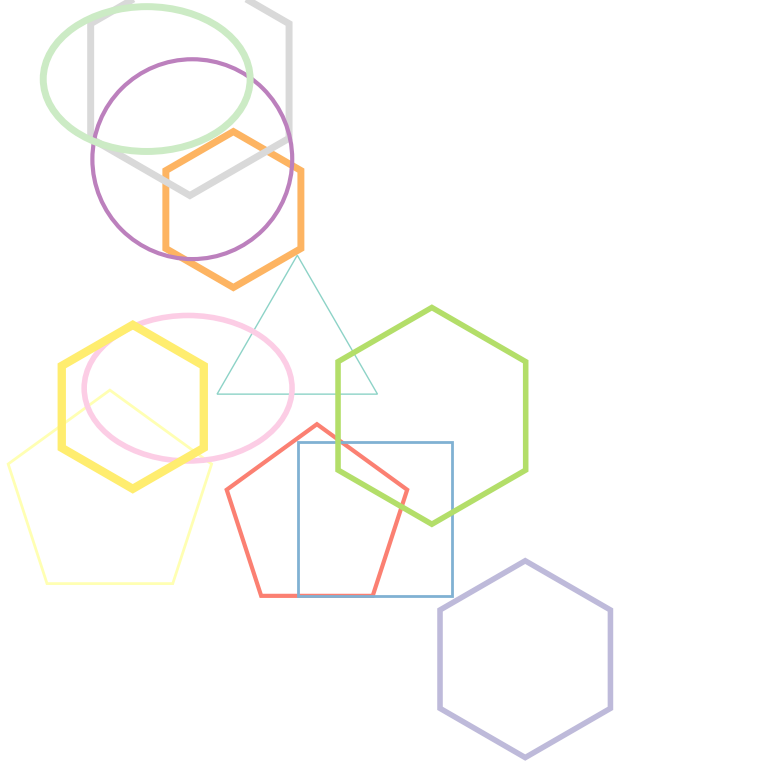[{"shape": "triangle", "thickness": 0.5, "radius": 0.6, "center": [0.386, 0.548]}, {"shape": "pentagon", "thickness": 1, "radius": 0.69, "center": [0.143, 0.354]}, {"shape": "hexagon", "thickness": 2, "radius": 0.64, "center": [0.682, 0.144]}, {"shape": "pentagon", "thickness": 1.5, "radius": 0.62, "center": [0.412, 0.326]}, {"shape": "square", "thickness": 1, "radius": 0.5, "center": [0.487, 0.326]}, {"shape": "hexagon", "thickness": 2.5, "radius": 0.51, "center": [0.303, 0.728]}, {"shape": "hexagon", "thickness": 2, "radius": 0.7, "center": [0.561, 0.46]}, {"shape": "oval", "thickness": 2, "radius": 0.67, "center": [0.244, 0.496]}, {"shape": "hexagon", "thickness": 2.5, "radius": 0.74, "center": [0.247, 0.895]}, {"shape": "circle", "thickness": 1.5, "radius": 0.65, "center": [0.25, 0.793]}, {"shape": "oval", "thickness": 2.5, "radius": 0.67, "center": [0.19, 0.897]}, {"shape": "hexagon", "thickness": 3, "radius": 0.53, "center": [0.172, 0.472]}]